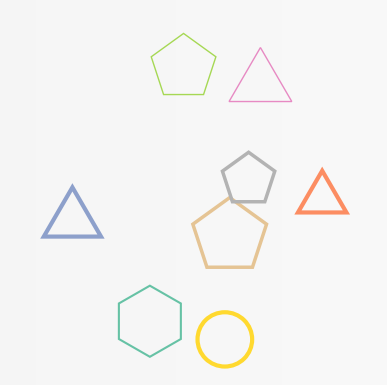[{"shape": "hexagon", "thickness": 1.5, "radius": 0.46, "center": [0.387, 0.166]}, {"shape": "triangle", "thickness": 3, "radius": 0.36, "center": [0.831, 0.484]}, {"shape": "triangle", "thickness": 3, "radius": 0.43, "center": [0.187, 0.428]}, {"shape": "triangle", "thickness": 1, "radius": 0.47, "center": [0.672, 0.783]}, {"shape": "pentagon", "thickness": 1, "radius": 0.44, "center": [0.474, 0.825]}, {"shape": "circle", "thickness": 3, "radius": 0.35, "center": [0.58, 0.118]}, {"shape": "pentagon", "thickness": 2.5, "radius": 0.5, "center": [0.593, 0.387]}, {"shape": "pentagon", "thickness": 2.5, "radius": 0.35, "center": [0.642, 0.533]}]